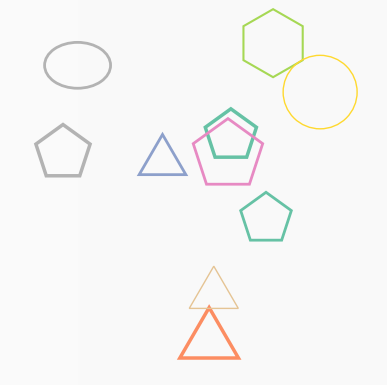[{"shape": "pentagon", "thickness": 2.5, "radius": 0.35, "center": [0.596, 0.648]}, {"shape": "pentagon", "thickness": 2, "radius": 0.34, "center": [0.686, 0.432]}, {"shape": "triangle", "thickness": 2.5, "radius": 0.44, "center": [0.54, 0.114]}, {"shape": "triangle", "thickness": 2, "radius": 0.35, "center": [0.419, 0.581]}, {"shape": "pentagon", "thickness": 2, "radius": 0.47, "center": [0.588, 0.598]}, {"shape": "hexagon", "thickness": 1.5, "radius": 0.44, "center": [0.705, 0.888]}, {"shape": "circle", "thickness": 1, "radius": 0.48, "center": [0.826, 0.761]}, {"shape": "triangle", "thickness": 1, "radius": 0.37, "center": [0.552, 0.235]}, {"shape": "pentagon", "thickness": 2.5, "radius": 0.37, "center": [0.163, 0.603]}, {"shape": "oval", "thickness": 2, "radius": 0.43, "center": [0.2, 0.83]}]